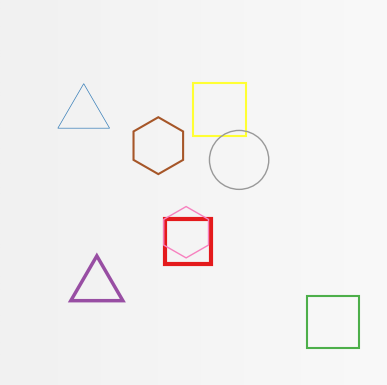[{"shape": "square", "thickness": 3, "radius": 0.29, "center": [0.485, 0.373]}, {"shape": "triangle", "thickness": 0.5, "radius": 0.39, "center": [0.216, 0.706]}, {"shape": "square", "thickness": 1.5, "radius": 0.33, "center": [0.859, 0.163]}, {"shape": "triangle", "thickness": 2.5, "radius": 0.39, "center": [0.25, 0.258]}, {"shape": "square", "thickness": 1.5, "radius": 0.34, "center": [0.566, 0.715]}, {"shape": "hexagon", "thickness": 1.5, "radius": 0.37, "center": [0.409, 0.622]}, {"shape": "hexagon", "thickness": 1, "radius": 0.33, "center": [0.48, 0.397]}, {"shape": "circle", "thickness": 1, "radius": 0.38, "center": [0.617, 0.585]}]